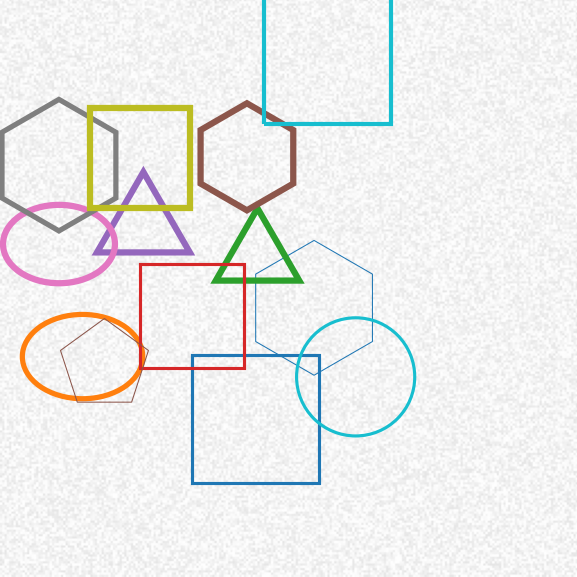[{"shape": "hexagon", "thickness": 0.5, "radius": 0.58, "center": [0.544, 0.466]}, {"shape": "square", "thickness": 1.5, "radius": 0.55, "center": [0.443, 0.273]}, {"shape": "oval", "thickness": 2.5, "radius": 0.52, "center": [0.143, 0.382]}, {"shape": "triangle", "thickness": 3, "radius": 0.42, "center": [0.446, 0.555]}, {"shape": "square", "thickness": 1.5, "radius": 0.45, "center": [0.333, 0.452]}, {"shape": "triangle", "thickness": 3, "radius": 0.46, "center": [0.248, 0.608]}, {"shape": "pentagon", "thickness": 0.5, "radius": 0.4, "center": [0.181, 0.368]}, {"shape": "hexagon", "thickness": 3, "radius": 0.46, "center": [0.428, 0.728]}, {"shape": "oval", "thickness": 3, "radius": 0.48, "center": [0.102, 0.577]}, {"shape": "hexagon", "thickness": 2.5, "radius": 0.57, "center": [0.102, 0.713]}, {"shape": "square", "thickness": 3, "radius": 0.43, "center": [0.243, 0.725]}, {"shape": "circle", "thickness": 1.5, "radius": 0.51, "center": [0.616, 0.347]}, {"shape": "square", "thickness": 2, "radius": 0.55, "center": [0.567, 0.894]}]